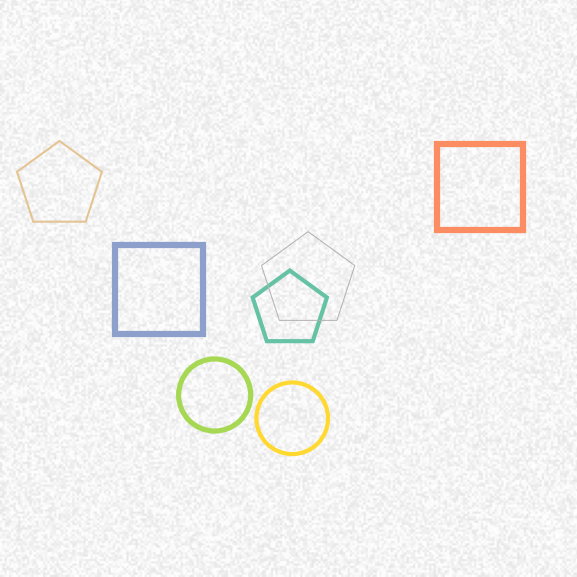[{"shape": "pentagon", "thickness": 2, "radius": 0.34, "center": [0.502, 0.463]}, {"shape": "square", "thickness": 3, "radius": 0.37, "center": [0.831, 0.676]}, {"shape": "square", "thickness": 3, "radius": 0.38, "center": [0.275, 0.498]}, {"shape": "circle", "thickness": 2.5, "radius": 0.31, "center": [0.372, 0.315]}, {"shape": "circle", "thickness": 2, "radius": 0.31, "center": [0.506, 0.275]}, {"shape": "pentagon", "thickness": 1, "radius": 0.39, "center": [0.103, 0.678]}, {"shape": "pentagon", "thickness": 0.5, "radius": 0.42, "center": [0.534, 0.513]}]